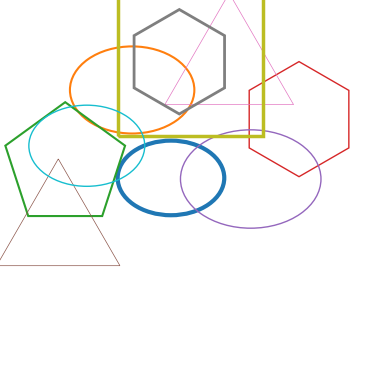[{"shape": "oval", "thickness": 3, "radius": 0.69, "center": [0.444, 0.538]}, {"shape": "oval", "thickness": 1.5, "radius": 0.81, "center": [0.343, 0.766]}, {"shape": "pentagon", "thickness": 1.5, "radius": 0.82, "center": [0.169, 0.571]}, {"shape": "hexagon", "thickness": 1, "radius": 0.75, "center": [0.777, 0.691]}, {"shape": "oval", "thickness": 1, "radius": 0.91, "center": [0.651, 0.535]}, {"shape": "triangle", "thickness": 0.5, "radius": 0.92, "center": [0.151, 0.402]}, {"shape": "triangle", "thickness": 0.5, "radius": 0.97, "center": [0.595, 0.825]}, {"shape": "hexagon", "thickness": 2, "radius": 0.68, "center": [0.466, 0.84]}, {"shape": "square", "thickness": 2.5, "radius": 0.94, "center": [0.494, 0.834]}, {"shape": "oval", "thickness": 1, "radius": 0.75, "center": [0.225, 0.621]}]